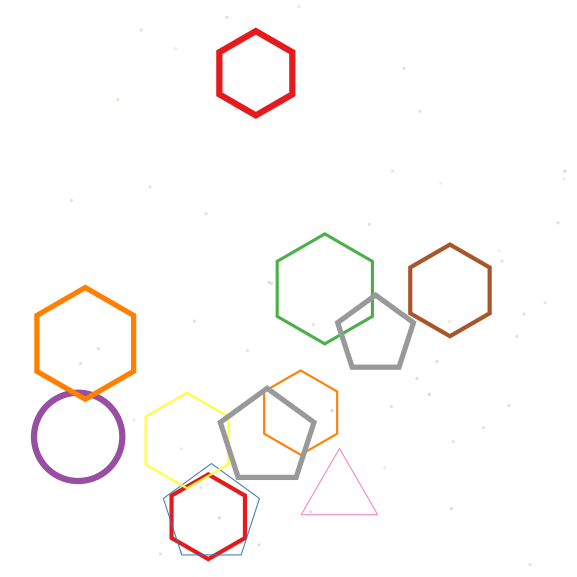[{"shape": "hexagon", "thickness": 2, "radius": 0.37, "center": [0.361, 0.104]}, {"shape": "hexagon", "thickness": 3, "radius": 0.36, "center": [0.443, 0.872]}, {"shape": "pentagon", "thickness": 0.5, "radius": 0.44, "center": [0.366, 0.109]}, {"shape": "hexagon", "thickness": 1.5, "radius": 0.48, "center": [0.562, 0.499]}, {"shape": "circle", "thickness": 3, "radius": 0.38, "center": [0.135, 0.243]}, {"shape": "hexagon", "thickness": 2.5, "radius": 0.48, "center": [0.148, 0.405]}, {"shape": "hexagon", "thickness": 1, "radius": 0.37, "center": [0.521, 0.285]}, {"shape": "hexagon", "thickness": 1, "radius": 0.41, "center": [0.324, 0.236]}, {"shape": "hexagon", "thickness": 2, "radius": 0.4, "center": [0.779, 0.496]}, {"shape": "triangle", "thickness": 0.5, "radius": 0.38, "center": [0.588, 0.146]}, {"shape": "pentagon", "thickness": 2.5, "radius": 0.35, "center": [0.65, 0.419]}, {"shape": "pentagon", "thickness": 2.5, "radius": 0.43, "center": [0.463, 0.241]}]